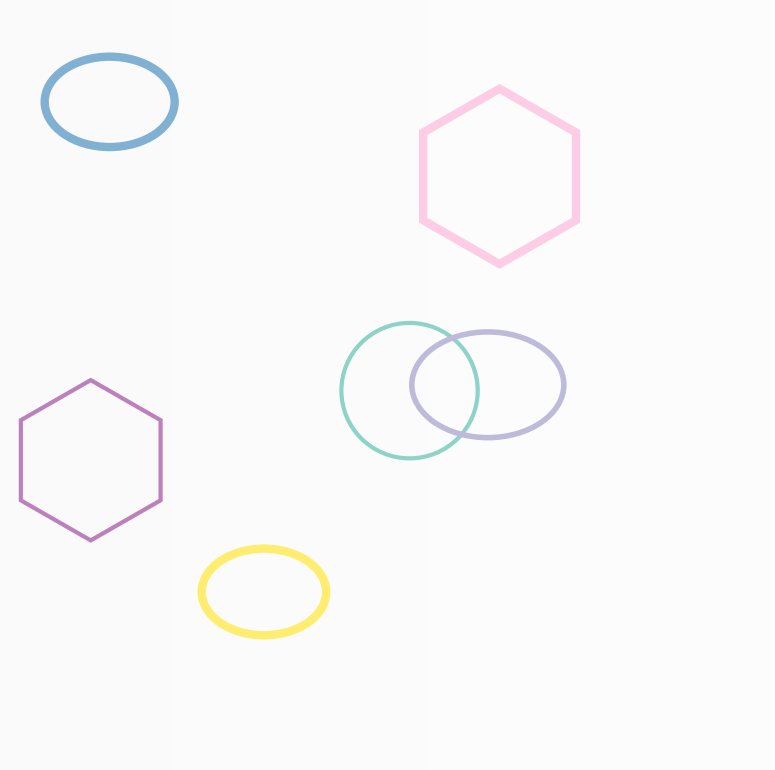[{"shape": "circle", "thickness": 1.5, "radius": 0.44, "center": [0.528, 0.493]}, {"shape": "oval", "thickness": 2, "radius": 0.49, "center": [0.629, 0.5]}, {"shape": "oval", "thickness": 3, "radius": 0.42, "center": [0.141, 0.868]}, {"shape": "hexagon", "thickness": 3, "radius": 0.57, "center": [0.645, 0.771]}, {"shape": "hexagon", "thickness": 1.5, "radius": 0.52, "center": [0.117, 0.402]}, {"shape": "oval", "thickness": 3, "radius": 0.4, "center": [0.341, 0.231]}]